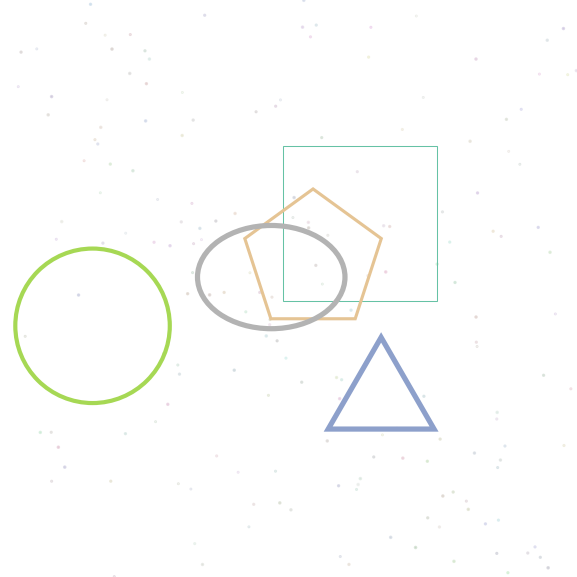[{"shape": "square", "thickness": 0.5, "radius": 0.67, "center": [0.623, 0.612]}, {"shape": "triangle", "thickness": 2.5, "radius": 0.53, "center": [0.66, 0.309]}, {"shape": "circle", "thickness": 2, "radius": 0.67, "center": [0.16, 0.435]}, {"shape": "pentagon", "thickness": 1.5, "radius": 0.62, "center": [0.542, 0.548]}, {"shape": "oval", "thickness": 2.5, "radius": 0.64, "center": [0.47, 0.519]}]